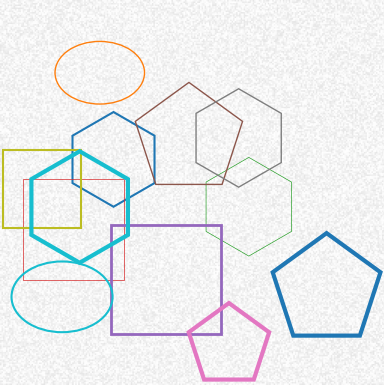[{"shape": "hexagon", "thickness": 1.5, "radius": 0.62, "center": [0.295, 0.586]}, {"shape": "pentagon", "thickness": 3, "radius": 0.74, "center": [0.848, 0.247]}, {"shape": "oval", "thickness": 1, "radius": 0.58, "center": [0.259, 0.811]}, {"shape": "hexagon", "thickness": 0.5, "radius": 0.64, "center": [0.646, 0.463]}, {"shape": "square", "thickness": 0.5, "radius": 0.65, "center": [0.192, 0.404]}, {"shape": "square", "thickness": 2, "radius": 0.71, "center": [0.431, 0.274]}, {"shape": "pentagon", "thickness": 1, "radius": 0.73, "center": [0.491, 0.639]}, {"shape": "pentagon", "thickness": 3, "radius": 0.55, "center": [0.595, 0.103]}, {"shape": "hexagon", "thickness": 1, "radius": 0.64, "center": [0.62, 0.642]}, {"shape": "square", "thickness": 1.5, "radius": 0.51, "center": [0.108, 0.51]}, {"shape": "oval", "thickness": 1.5, "radius": 0.66, "center": [0.161, 0.229]}, {"shape": "hexagon", "thickness": 3, "radius": 0.72, "center": [0.207, 0.462]}]